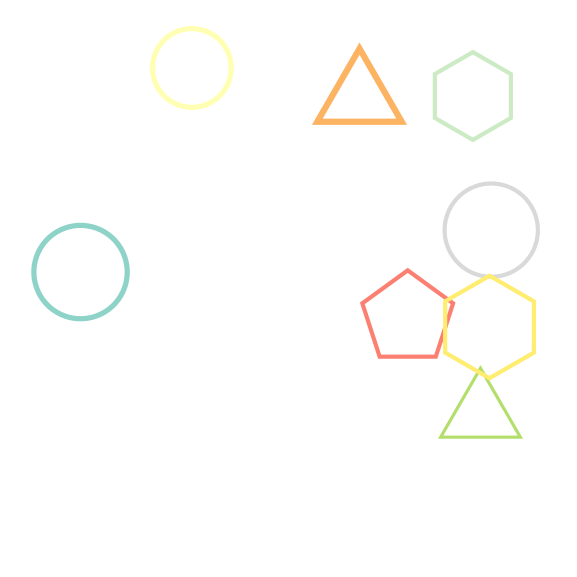[{"shape": "circle", "thickness": 2.5, "radius": 0.4, "center": [0.139, 0.528]}, {"shape": "circle", "thickness": 2.5, "radius": 0.34, "center": [0.332, 0.881]}, {"shape": "pentagon", "thickness": 2, "radius": 0.41, "center": [0.706, 0.448]}, {"shape": "triangle", "thickness": 3, "radius": 0.42, "center": [0.623, 0.831]}, {"shape": "triangle", "thickness": 1.5, "radius": 0.4, "center": [0.832, 0.282]}, {"shape": "circle", "thickness": 2, "radius": 0.4, "center": [0.851, 0.601]}, {"shape": "hexagon", "thickness": 2, "radius": 0.38, "center": [0.819, 0.833]}, {"shape": "hexagon", "thickness": 2, "radius": 0.44, "center": [0.848, 0.433]}]